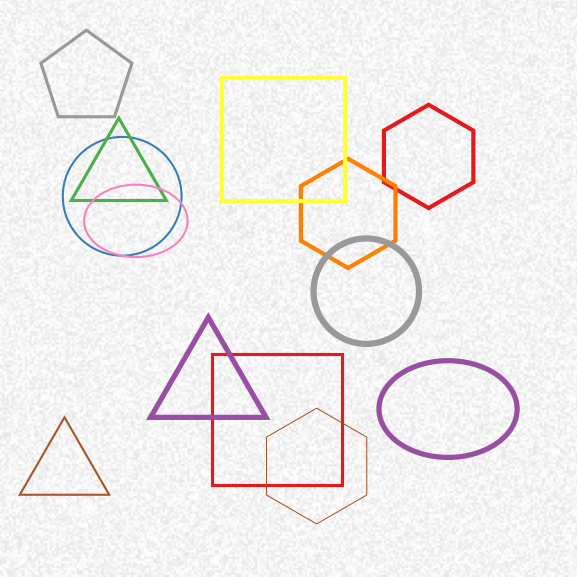[{"shape": "hexagon", "thickness": 2, "radius": 0.45, "center": [0.742, 0.728]}, {"shape": "square", "thickness": 1.5, "radius": 0.56, "center": [0.479, 0.273]}, {"shape": "circle", "thickness": 1, "radius": 0.51, "center": [0.212, 0.659]}, {"shape": "triangle", "thickness": 1.5, "radius": 0.48, "center": [0.206, 0.7]}, {"shape": "oval", "thickness": 2.5, "radius": 0.6, "center": [0.776, 0.291]}, {"shape": "triangle", "thickness": 2.5, "radius": 0.58, "center": [0.361, 0.334]}, {"shape": "hexagon", "thickness": 2, "radius": 0.47, "center": [0.603, 0.63]}, {"shape": "square", "thickness": 2, "radius": 0.53, "center": [0.491, 0.758]}, {"shape": "triangle", "thickness": 1, "radius": 0.45, "center": [0.112, 0.187]}, {"shape": "hexagon", "thickness": 0.5, "radius": 0.5, "center": [0.548, 0.192]}, {"shape": "oval", "thickness": 1, "radius": 0.45, "center": [0.235, 0.617]}, {"shape": "pentagon", "thickness": 1.5, "radius": 0.41, "center": [0.15, 0.864]}, {"shape": "circle", "thickness": 3, "radius": 0.46, "center": [0.634, 0.495]}]